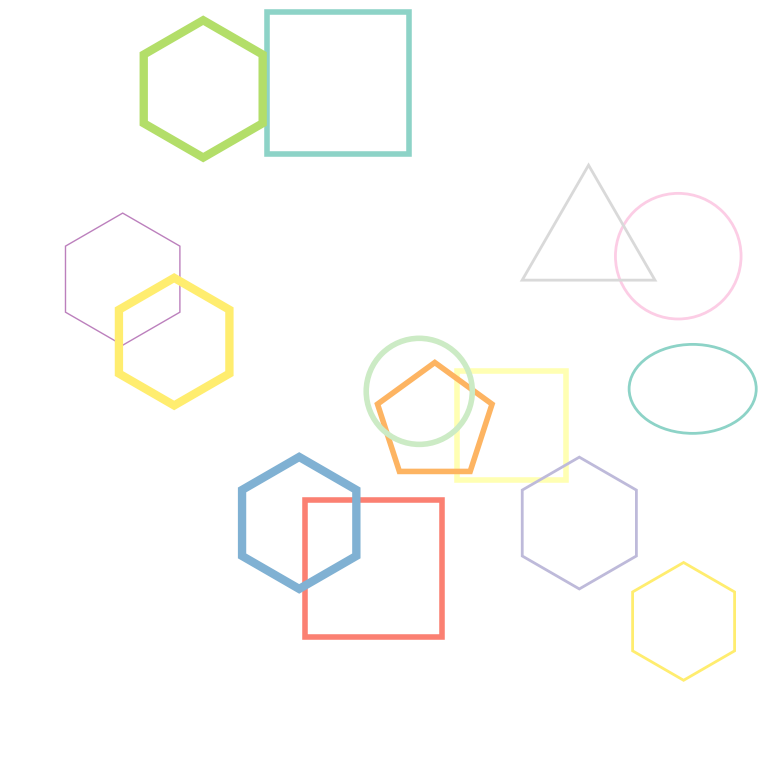[{"shape": "oval", "thickness": 1, "radius": 0.41, "center": [0.9, 0.495]}, {"shape": "square", "thickness": 2, "radius": 0.46, "center": [0.439, 0.892]}, {"shape": "square", "thickness": 2, "radius": 0.35, "center": [0.665, 0.448]}, {"shape": "hexagon", "thickness": 1, "radius": 0.43, "center": [0.752, 0.321]}, {"shape": "square", "thickness": 2, "radius": 0.45, "center": [0.485, 0.261]}, {"shape": "hexagon", "thickness": 3, "radius": 0.43, "center": [0.389, 0.321]}, {"shape": "pentagon", "thickness": 2, "radius": 0.39, "center": [0.565, 0.451]}, {"shape": "hexagon", "thickness": 3, "radius": 0.45, "center": [0.264, 0.885]}, {"shape": "circle", "thickness": 1, "radius": 0.41, "center": [0.881, 0.667]}, {"shape": "triangle", "thickness": 1, "radius": 0.5, "center": [0.764, 0.686]}, {"shape": "hexagon", "thickness": 0.5, "radius": 0.43, "center": [0.159, 0.637]}, {"shape": "circle", "thickness": 2, "radius": 0.34, "center": [0.544, 0.492]}, {"shape": "hexagon", "thickness": 1, "radius": 0.38, "center": [0.888, 0.193]}, {"shape": "hexagon", "thickness": 3, "radius": 0.41, "center": [0.226, 0.556]}]